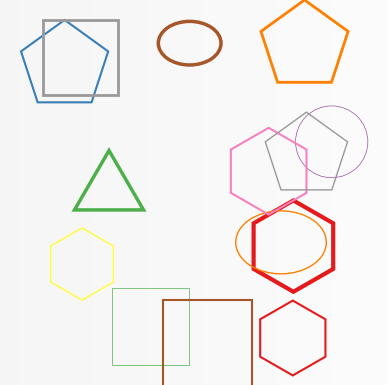[{"shape": "hexagon", "thickness": 1.5, "radius": 0.49, "center": [0.756, 0.122]}, {"shape": "hexagon", "thickness": 3, "radius": 0.59, "center": [0.757, 0.361]}, {"shape": "pentagon", "thickness": 1.5, "radius": 0.59, "center": [0.167, 0.83]}, {"shape": "square", "thickness": 0.5, "radius": 0.5, "center": [0.389, 0.152]}, {"shape": "triangle", "thickness": 2.5, "radius": 0.51, "center": [0.281, 0.506]}, {"shape": "circle", "thickness": 0.5, "radius": 0.47, "center": [0.856, 0.632]}, {"shape": "oval", "thickness": 1, "radius": 0.58, "center": [0.725, 0.371]}, {"shape": "pentagon", "thickness": 2, "radius": 0.59, "center": [0.786, 0.882]}, {"shape": "hexagon", "thickness": 1, "radius": 0.47, "center": [0.212, 0.314]}, {"shape": "square", "thickness": 1.5, "radius": 0.58, "center": [0.536, 0.105]}, {"shape": "oval", "thickness": 2.5, "radius": 0.4, "center": [0.489, 0.888]}, {"shape": "hexagon", "thickness": 1.5, "radius": 0.56, "center": [0.693, 0.555]}, {"shape": "square", "thickness": 2, "radius": 0.49, "center": [0.208, 0.85]}, {"shape": "pentagon", "thickness": 1, "radius": 0.56, "center": [0.791, 0.597]}]